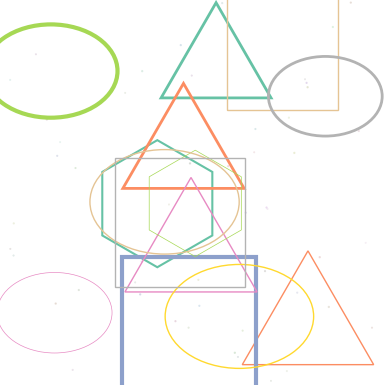[{"shape": "hexagon", "thickness": 1.5, "radius": 0.83, "center": [0.409, 0.471]}, {"shape": "triangle", "thickness": 2, "radius": 0.82, "center": [0.561, 0.828]}, {"shape": "triangle", "thickness": 2, "radius": 0.91, "center": [0.477, 0.602]}, {"shape": "triangle", "thickness": 1, "radius": 0.99, "center": [0.8, 0.151]}, {"shape": "square", "thickness": 3, "radius": 0.87, "center": [0.491, 0.158]}, {"shape": "oval", "thickness": 0.5, "radius": 0.75, "center": [0.142, 0.188]}, {"shape": "triangle", "thickness": 1, "radius": 0.99, "center": [0.496, 0.341]}, {"shape": "hexagon", "thickness": 0.5, "radius": 0.69, "center": [0.507, 0.472]}, {"shape": "oval", "thickness": 3, "radius": 0.87, "center": [0.132, 0.815]}, {"shape": "oval", "thickness": 1, "radius": 0.96, "center": [0.622, 0.178]}, {"shape": "square", "thickness": 1, "radius": 0.73, "center": [0.734, 0.859]}, {"shape": "oval", "thickness": 1, "radius": 0.97, "center": [0.427, 0.476]}, {"shape": "square", "thickness": 1, "radius": 0.84, "center": [0.467, 0.422]}, {"shape": "oval", "thickness": 2, "radius": 0.74, "center": [0.845, 0.75]}]